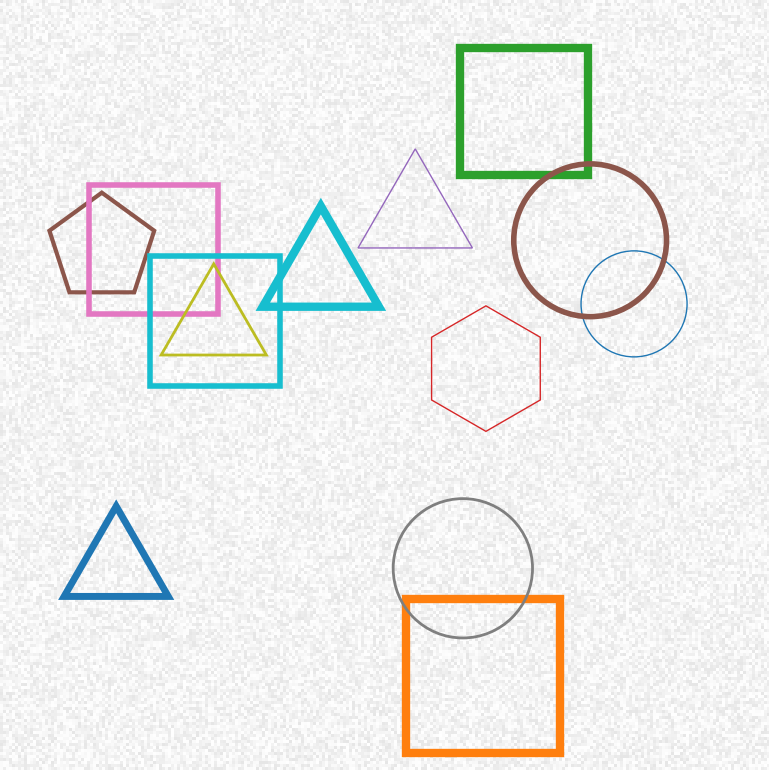[{"shape": "triangle", "thickness": 2.5, "radius": 0.39, "center": [0.151, 0.264]}, {"shape": "circle", "thickness": 0.5, "radius": 0.34, "center": [0.823, 0.605]}, {"shape": "square", "thickness": 3, "radius": 0.5, "center": [0.627, 0.123]}, {"shape": "square", "thickness": 3, "radius": 0.41, "center": [0.68, 0.855]}, {"shape": "hexagon", "thickness": 0.5, "radius": 0.41, "center": [0.631, 0.521]}, {"shape": "triangle", "thickness": 0.5, "radius": 0.43, "center": [0.539, 0.721]}, {"shape": "pentagon", "thickness": 1.5, "radius": 0.36, "center": [0.132, 0.678]}, {"shape": "circle", "thickness": 2, "radius": 0.5, "center": [0.766, 0.688]}, {"shape": "square", "thickness": 2, "radius": 0.42, "center": [0.199, 0.676]}, {"shape": "circle", "thickness": 1, "radius": 0.45, "center": [0.601, 0.262]}, {"shape": "triangle", "thickness": 1, "radius": 0.39, "center": [0.278, 0.578]}, {"shape": "square", "thickness": 2, "radius": 0.42, "center": [0.279, 0.583]}, {"shape": "triangle", "thickness": 3, "radius": 0.44, "center": [0.417, 0.645]}]